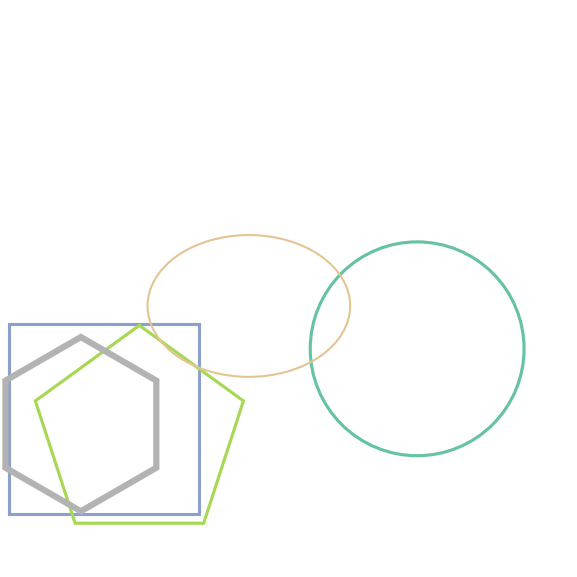[{"shape": "circle", "thickness": 1.5, "radius": 0.93, "center": [0.722, 0.395]}, {"shape": "square", "thickness": 1.5, "radius": 0.82, "center": [0.18, 0.274]}, {"shape": "pentagon", "thickness": 1.5, "radius": 0.95, "center": [0.241, 0.246]}, {"shape": "oval", "thickness": 1, "radius": 0.88, "center": [0.431, 0.469]}, {"shape": "hexagon", "thickness": 3, "radius": 0.75, "center": [0.14, 0.265]}]